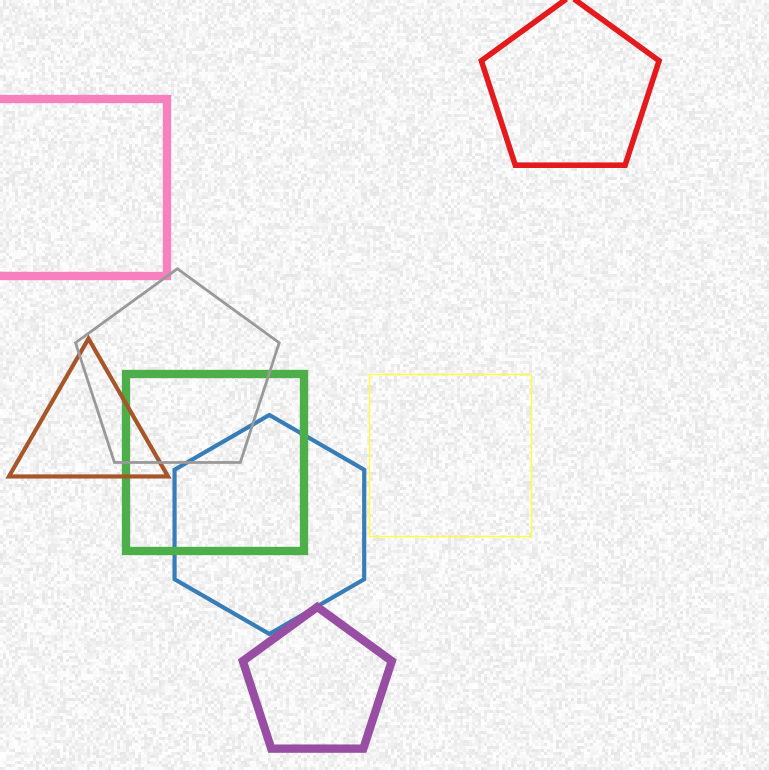[{"shape": "pentagon", "thickness": 2, "radius": 0.61, "center": [0.741, 0.884]}, {"shape": "hexagon", "thickness": 1.5, "radius": 0.71, "center": [0.35, 0.319]}, {"shape": "square", "thickness": 3, "radius": 0.58, "center": [0.279, 0.399]}, {"shape": "pentagon", "thickness": 3, "radius": 0.51, "center": [0.412, 0.11]}, {"shape": "square", "thickness": 0.5, "radius": 0.53, "center": [0.584, 0.409]}, {"shape": "triangle", "thickness": 1.5, "radius": 0.6, "center": [0.115, 0.441]}, {"shape": "square", "thickness": 3, "radius": 0.57, "center": [0.102, 0.756]}, {"shape": "pentagon", "thickness": 1, "radius": 0.7, "center": [0.23, 0.512]}]